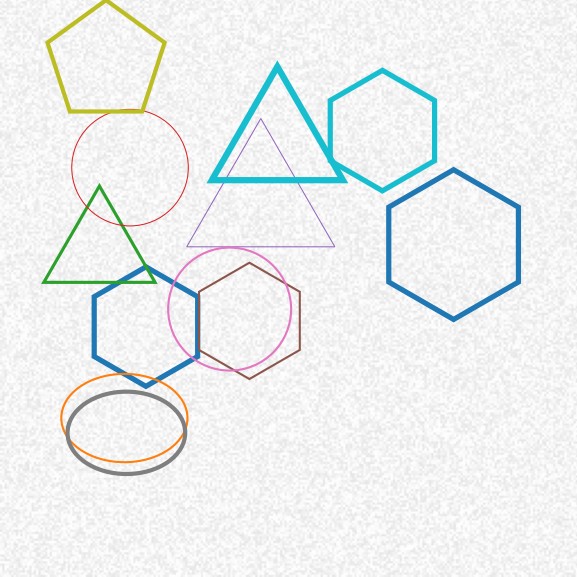[{"shape": "hexagon", "thickness": 2.5, "radius": 0.65, "center": [0.785, 0.576]}, {"shape": "hexagon", "thickness": 2.5, "radius": 0.52, "center": [0.253, 0.434]}, {"shape": "oval", "thickness": 1, "radius": 0.55, "center": [0.215, 0.275]}, {"shape": "triangle", "thickness": 1.5, "radius": 0.56, "center": [0.172, 0.566]}, {"shape": "circle", "thickness": 0.5, "radius": 0.5, "center": [0.225, 0.709]}, {"shape": "triangle", "thickness": 0.5, "radius": 0.74, "center": [0.452, 0.646]}, {"shape": "hexagon", "thickness": 1, "radius": 0.5, "center": [0.432, 0.444]}, {"shape": "circle", "thickness": 1, "radius": 0.53, "center": [0.398, 0.464]}, {"shape": "oval", "thickness": 2, "radius": 0.51, "center": [0.219, 0.25]}, {"shape": "pentagon", "thickness": 2, "radius": 0.53, "center": [0.184, 0.892]}, {"shape": "triangle", "thickness": 3, "radius": 0.66, "center": [0.48, 0.753]}, {"shape": "hexagon", "thickness": 2.5, "radius": 0.52, "center": [0.662, 0.773]}]